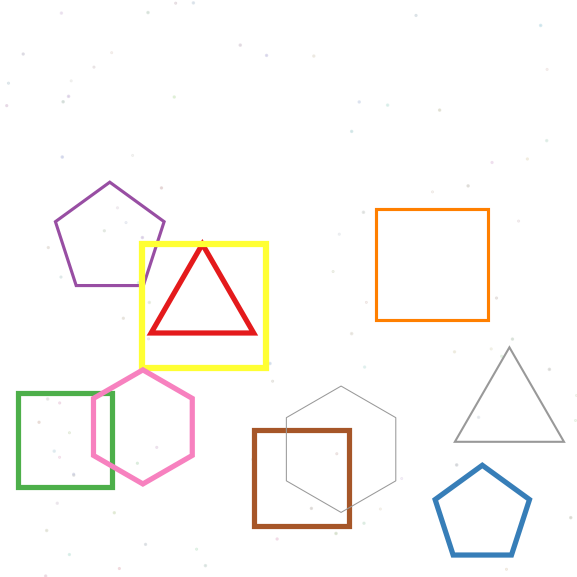[{"shape": "triangle", "thickness": 2.5, "radius": 0.51, "center": [0.35, 0.474]}, {"shape": "pentagon", "thickness": 2.5, "radius": 0.43, "center": [0.835, 0.108]}, {"shape": "square", "thickness": 2.5, "radius": 0.41, "center": [0.113, 0.237]}, {"shape": "pentagon", "thickness": 1.5, "radius": 0.49, "center": [0.19, 0.585]}, {"shape": "square", "thickness": 1.5, "radius": 0.48, "center": [0.749, 0.541]}, {"shape": "square", "thickness": 3, "radius": 0.53, "center": [0.353, 0.469]}, {"shape": "square", "thickness": 2.5, "radius": 0.42, "center": [0.522, 0.172]}, {"shape": "hexagon", "thickness": 2.5, "radius": 0.49, "center": [0.247, 0.26]}, {"shape": "hexagon", "thickness": 0.5, "radius": 0.55, "center": [0.591, 0.221]}, {"shape": "triangle", "thickness": 1, "radius": 0.55, "center": [0.882, 0.289]}]